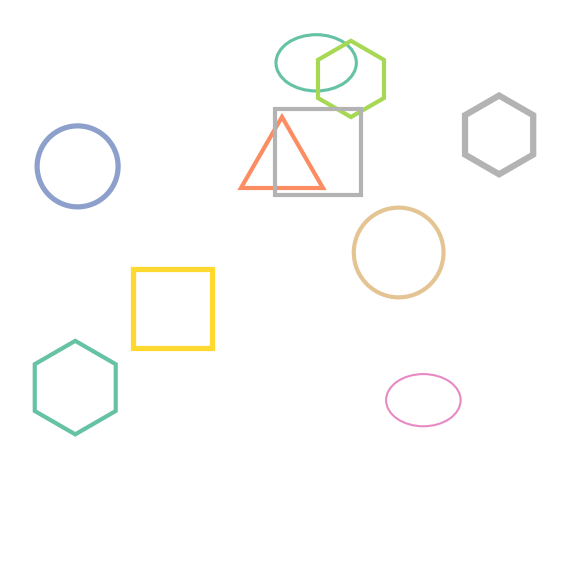[{"shape": "hexagon", "thickness": 2, "radius": 0.4, "center": [0.13, 0.328]}, {"shape": "oval", "thickness": 1.5, "radius": 0.35, "center": [0.547, 0.89]}, {"shape": "triangle", "thickness": 2, "radius": 0.41, "center": [0.488, 0.715]}, {"shape": "circle", "thickness": 2.5, "radius": 0.35, "center": [0.134, 0.711]}, {"shape": "oval", "thickness": 1, "radius": 0.32, "center": [0.733, 0.306]}, {"shape": "hexagon", "thickness": 2, "radius": 0.33, "center": [0.608, 0.862]}, {"shape": "square", "thickness": 2.5, "radius": 0.34, "center": [0.298, 0.465]}, {"shape": "circle", "thickness": 2, "radius": 0.39, "center": [0.69, 0.562]}, {"shape": "square", "thickness": 2, "radius": 0.37, "center": [0.551, 0.736]}, {"shape": "hexagon", "thickness": 3, "radius": 0.34, "center": [0.864, 0.766]}]